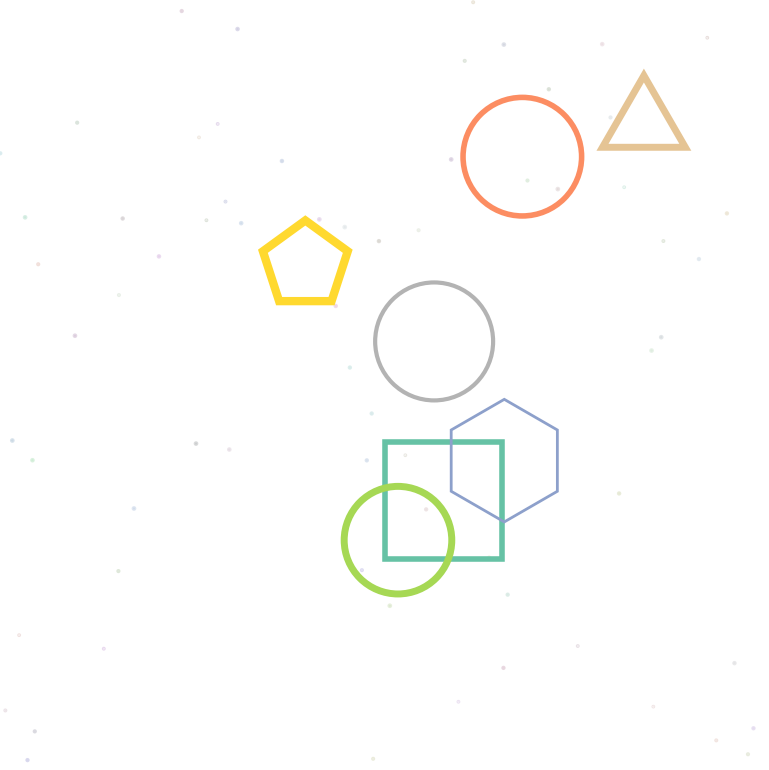[{"shape": "square", "thickness": 2, "radius": 0.38, "center": [0.576, 0.35]}, {"shape": "circle", "thickness": 2, "radius": 0.38, "center": [0.678, 0.797]}, {"shape": "hexagon", "thickness": 1, "radius": 0.4, "center": [0.655, 0.402]}, {"shape": "circle", "thickness": 2.5, "radius": 0.35, "center": [0.517, 0.298]}, {"shape": "pentagon", "thickness": 3, "radius": 0.29, "center": [0.397, 0.656]}, {"shape": "triangle", "thickness": 2.5, "radius": 0.31, "center": [0.836, 0.84]}, {"shape": "circle", "thickness": 1.5, "radius": 0.38, "center": [0.564, 0.557]}]